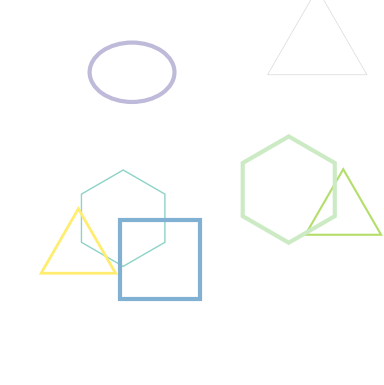[{"shape": "hexagon", "thickness": 1, "radius": 0.63, "center": [0.32, 0.433]}, {"shape": "oval", "thickness": 3, "radius": 0.55, "center": [0.343, 0.812]}, {"shape": "square", "thickness": 3, "radius": 0.52, "center": [0.415, 0.326]}, {"shape": "triangle", "thickness": 1.5, "radius": 0.57, "center": [0.892, 0.447]}, {"shape": "triangle", "thickness": 0.5, "radius": 0.75, "center": [0.824, 0.88]}, {"shape": "hexagon", "thickness": 3, "radius": 0.69, "center": [0.75, 0.508]}, {"shape": "triangle", "thickness": 2, "radius": 0.56, "center": [0.204, 0.346]}]